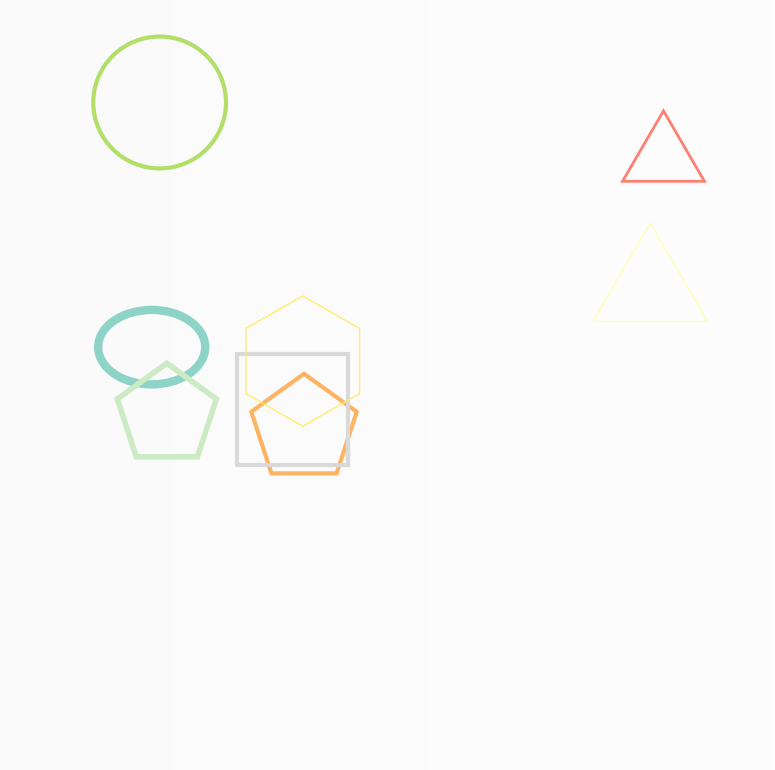[{"shape": "oval", "thickness": 3, "radius": 0.35, "center": [0.196, 0.549]}, {"shape": "triangle", "thickness": 0.5, "radius": 0.43, "center": [0.839, 0.625]}, {"shape": "triangle", "thickness": 1, "radius": 0.31, "center": [0.856, 0.795]}, {"shape": "pentagon", "thickness": 1.5, "radius": 0.36, "center": [0.392, 0.443]}, {"shape": "circle", "thickness": 1.5, "radius": 0.43, "center": [0.206, 0.867]}, {"shape": "square", "thickness": 1.5, "radius": 0.36, "center": [0.378, 0.468]}, {"shape": "pentagon", "thickness": 2, "radius": 0.34, "center": [0.215, 0.461]}, {"shape": "hexagon", "thickness": 0.5, "radius": 0.42, "center": [0.391, 0.531]}]